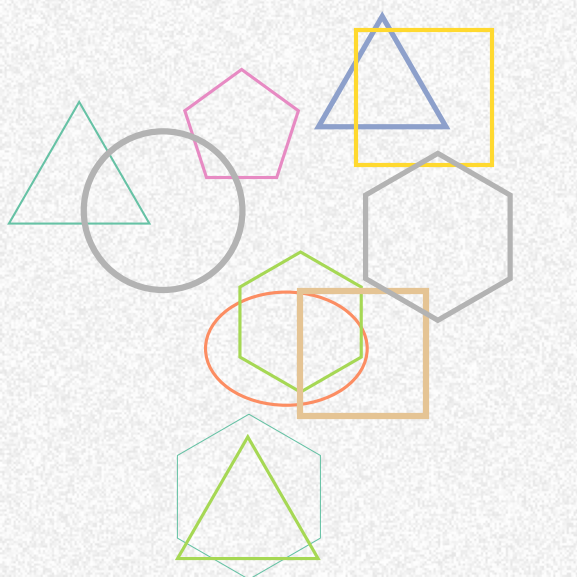[{"shape": "triangle", "thickness": 1, "radius": 0.7, "center": [0.137, 0.682]}, {"shape": "hexagon", "thickness": 0.5, "radius": 0.71, "center": [0.431, 0.139]}, {"shape": "oval", "thickness": 1.5, "radius": 0.7, "center": [0.496, 0.395]}, {"shape": "triangle", "thickness": 2.5, "radius": 0.64, "center": [0.662, 0.843]}, {"shape": "pentagon", "thickness": 1.5, "radius": 0.52, "center": [0.418, 0.775]}, {"shape": "triangle", "thickness": 1.5, "radius": 0.7, "center": [0.429, 0.102]}, {"shape": "hexagon", "thickness": 1.5, "radius": 0.61, "center": [0.521, 0.441]}, {"shape": "square", "thickness": 2, "radius": 0.59, "center": [0.734, 0.83]}, {"shape": "square", "thickness": 3, "radius": 0.54, "center": [0.628, 0.387]}, {"shape": "hexagon", "thickness": 2.5, "radius": 0.72, "center": [0.758, 0.589]}, {"shape": "circle", "thickness": 3, "radius": 0.69, "center": [0.282, 0.634]}]